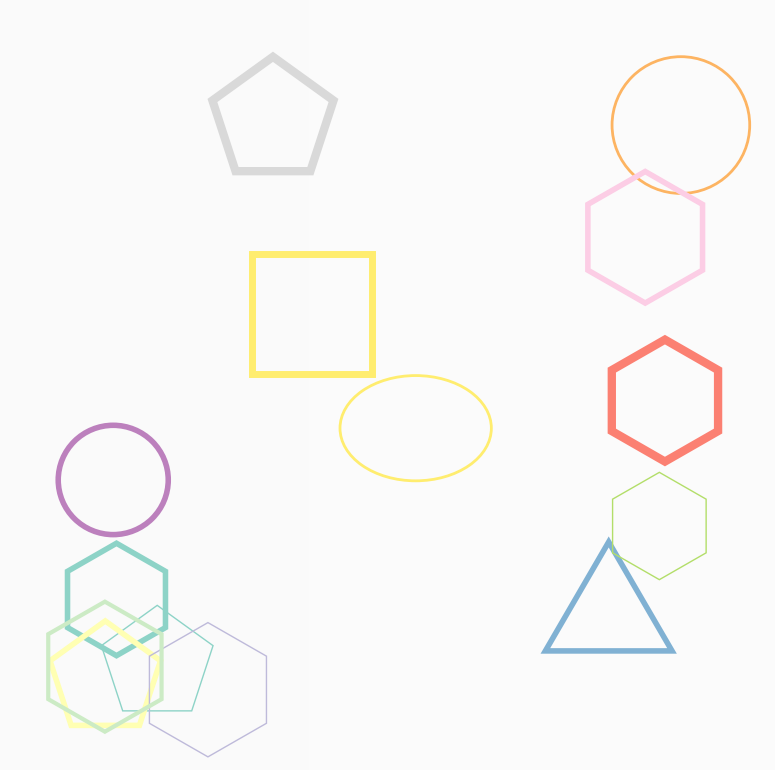[{"shape": "pentagon", "thickness": 0.5, "radius": 0.38, "center": [0.203, 0.138]}, {"shape": "hexagon", "thickness": 2, "radius": 0.36, "center": [0.15, 0.221]}, {"shape": "pentagon", "thickness": 2, "radius": 0.37, "center": [0.136, 0.119]}, {"shape": "hexagon", "thickness": 0.5, "radius": 0.44, "center": [0.268, 0.104]}, {"shape": "hexagon", "thickness": 3, "radius": 0.4, "center": [0.858, 0.48]}, {"shape": "triangle", "thickness": 2, "radius": 0.47, "center": [0.785, 0.202]}, {"shape": "circle", "thickness": 1, "radius": 0.44, "center": [0.879, 0.838]}, {"shape": "hexagon", "thickness": 0.5, "radius": 0.35, "center": [0.851, 0.317]}, {"shape": "hexagon", "thickness": 2, "radius": 0.43, "center": [0.833, 0.692]}, {"shape": "pentagon", "thickness": 3, "radius": 0.41, "center": [0.352, 0.844]}, {"shape": "circle", "thickness": 2, "radius": 0.35, "center": [0.146, 0.377]}, {"shape": "hexagon", "thickness": 1.5, "radius": 0.42, "center": [0.135, 0.134]}, {"shape": "oval", "thickness": 1, "radius": 0.49, "center": [0.536, 0.444]}, {"shape": "square", "thickness": 2.5, "radius": 0.39, "center": [0.403, 0.592]}]